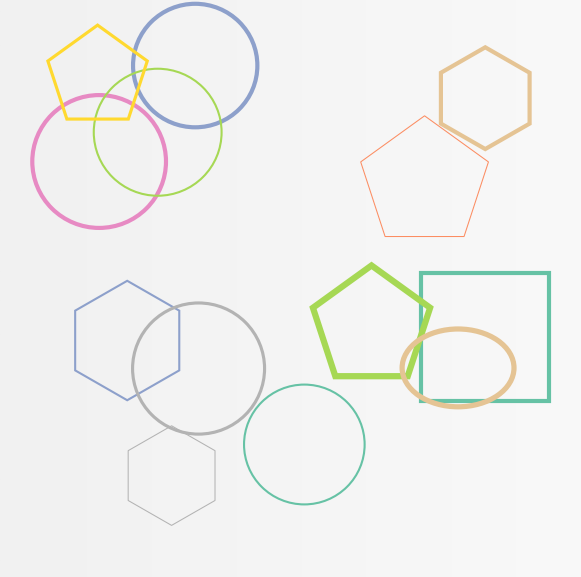[{"shape": "circle", "thickness": 1, "radius": 0.52, "center": [0.524, 0.229]}, {"shape": "square", "thickness": 2, "radius": 0.55, "center": [0.834, 0.416]}, {"shape": "pentagon", "thickness": 0.5, "radius": 0.58, "center": [0.73, 0.683]}, {"shape": "hexagon", "thickness": 1, "radius": 0.52, "center": [0.219, 0.409]}, {"shape": "circle", "thickness": 2, "radius": 0.53, "center": [0.336, 0.886]}, {"shape": "circle", "thickness": 2, "radius": 0.58, "center": [0.171, 0.719]}, {"shape": "circle", "thickness": 1, "radius": 0.55, "center": [0.271, 0.77]}, {"shape": "pentagon", "thickness": 3, "radius": 0.53, "center": [0.639, 0.433]}, {"shape": "pentagon", "thickness": 1.5, "radius": 0.45, "center": [0.168, 0.866]}, {"shape": "oval", "thickness": 2.5, "radius": 0.48, "center": [0.788, 0.362]}, {"shape": "hexagon", "thickness": 2, "radius": 0.44, "center": [0.835, 0.829]}, {"shape": "circle", "thickness": 1.5, "radius": 0.57, "center": [0.342, 0.361]}, {"shape": "hexagon", "thickness": 0.5, "radius": 0.43, "center": [0.295, 0.176]}]